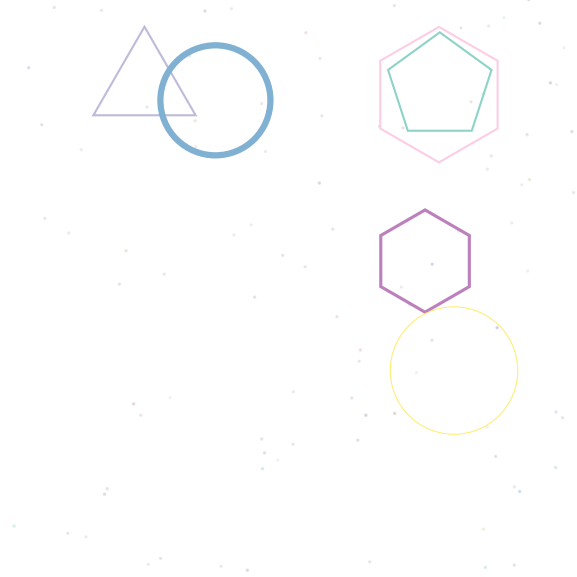[{"shape": "pentagon", "thickness": 1, "radius": 0.47, "center": [0.762, 0.849]}, {"shape": "triangle", "thickness": 1, "radius": 0.51, "center": [0.25, 0.851]}, {"shape": "circle", "thickness": 3, "radius": 0.48, "center": [0.373, 0.825]}, {"shape": "hexagon", "thickness": 1, "radius": 0.59, "center": [0.76, 0.835]}, {"shape": "hexagon", "thickness": 1.5, "radius": 0.44, "center": [0.736, 0.547]}, {"shape": "circle", "thickness": 0.5, "radius": 0.55, "center": [0.786, 0.357]}]